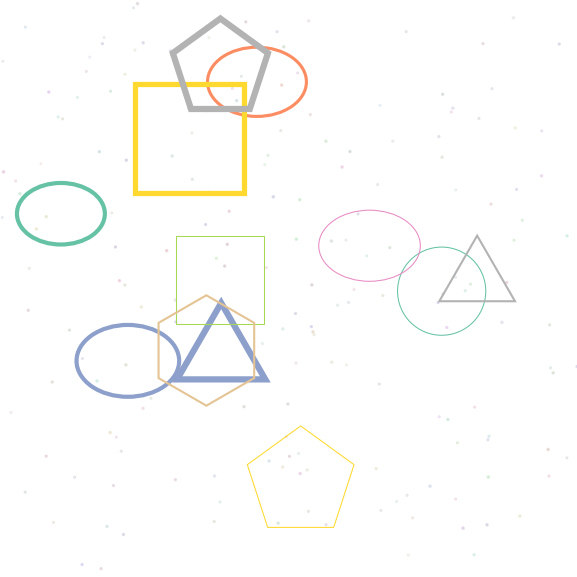[{"shape": "oval", "thickness": 2, "radius": 0.38, "center": [0.105, 0.629]}, {"shape": "circle", "thickness": 0.5, "radius": 0.38, "center": [0.765, 0.495]}, {"shape": "oval", "thickness": 1.5, "radius": 0.43, "center": [0.445, 0.857]}, {"shape": "oval", "thickness": 2, "radius": 0.44, "center": [0.221, 0.374]}, {"shape": "triangle", "thickness": 3, "radius": 0.44, "center": [0.383, 0.386]}, {"shape": "oval", "thickness": 0.5, "radius": 0.44, "center": [0.64, 0.574]}, {"shape": "square", "thickness": 0.5, "radius": 0.38, "center": [0.381, 0.515]}, {"shape": "square", "thickness": 2.5, "radius": 0.47, "center": [0.328, 0.759]}, {"shape": "pentagon", "thickness": 0.5, "radius": 0.49, "center": [0.521, 0.164]}, {"shape": "hexagon", "thickness": 1, "radius": 0.48, "center": [0.357, 0.392]}, {"shape": "pentagon", "thickness": 3, "radius": 0.43, "center": [0.382, 0.88]}, {"shape": "triangle", "thickness": 1, "radius": 0.38, "center": [0.826, 0.515]}]